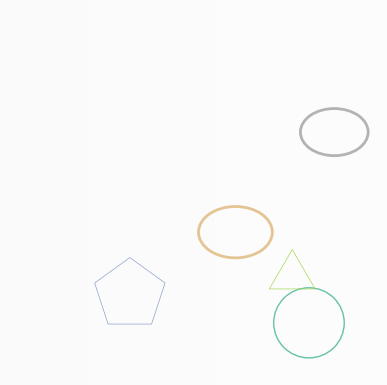[{"shape": "circle", "thickness": 1, "radius": 0.46, "center": [0.797, 0.161]}, {"shape": "pentagon", "thickness": 0.5, "radius": 0.48, "center": [0.335, 0.236]}, {"shape": "triangle", "thickness": 0.5, "radius": 0.34, "center": [0.754, 0.284]}, {"shape": "oval", "thickness": 2, "radius": 0.48, "center": [0.608, 0.397]}, {"shape": "oval", "thickness": 2, "radius": 0.44, "center": [0.863, 0.657]}]